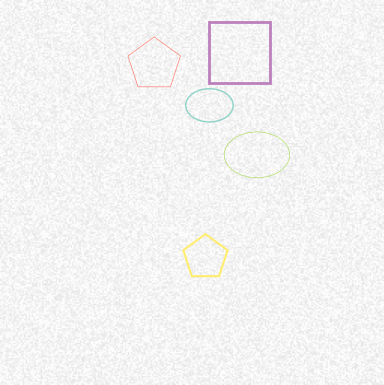[{"shape": "oval", "thickness": 1, "radius": 0.31, "center": [0.544, 0.726]}, {"shape": "pentagon", "thickness": 0.5, "radius": 0.36, "center": [0.401, 0.832]}, {"shape": "oval", "thickness": 0.5, "radius": 0.43, "center": [0.667, 0.598]}, {"shape": "square", "thickness": 2, "radius": 0.4, "center": [0.623, 0.863]}, {"shape": "pentagon", "thickness": 1.5, "radius": 0.3, "center": [0.534, 0.331]}]